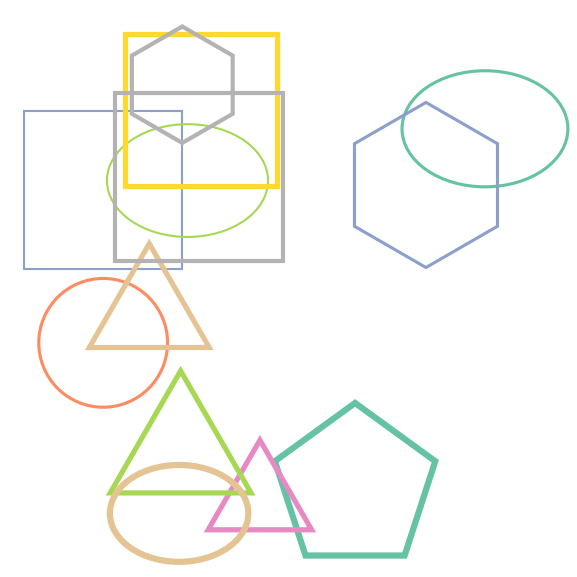[{"shape": "pentagon", "thickness": 3, "radius": 0.73, "center": [0.615, 0.155]}, {"shape": "oval", "thickness": 1.5, "radius": 0.72, "center": [0.84, 0.776]}, {"shape": "circle", "thickness": 1.5, "radius": 0.56, "center": [0.179, 0.405]}, {"shape": "hexagon", "thickness": 1.5, "radius": 0.71, "center": [0.738, 0.679]}, {"shape": "square", "thickness": 1, "radius": 0.68, "center": [0.178, 0.67]}, {"shape": "triangle", "thickness": 2.5, "radius": 0.52, "center": [0.45, 0.133]}, {"shape": "oval", "thickness": 1, "radius": 0.7, "center": [0.325, 0.686]}, {"shape": "triangle", "thickness": 2.5, "radius": 0.7, "center": [0.313, 0.216]}, {"shape": "square", "thickness": 2.5, "radius": 0.66, "center": [0.348, 0.809]}, {"shape": "triangle", "thickness": 2.5, "radius": 0.6, "center": [0.258, 0.457]}, {"shape": "oval", "thickness": 3, "radius": 0.6, "center": [0.31, 0.11]}, {"shape": "hexagon", "thickness": 2, "radius": 0.5, "center": [0.316, 0.852]}, {"shape": "square", "thickness": 2, "radius": 0.73, "center": [0.345, 0.693]}]